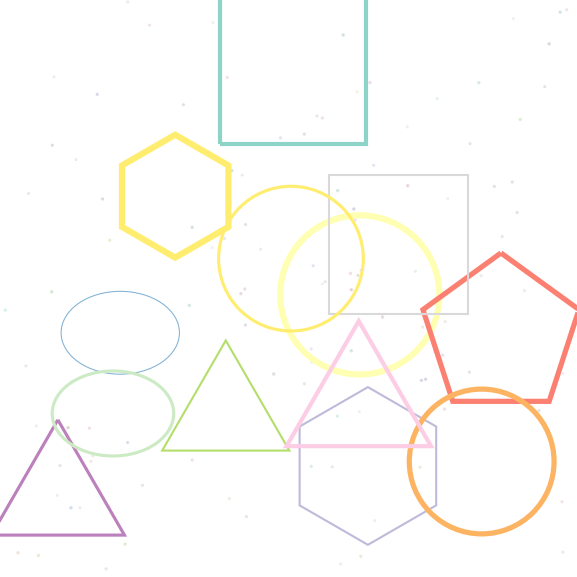[{"shape": "square", "thickness": 2, "radius": 0.63, "center": [0.508, 0.876]}, {"shape": "circle", "thickness": 3, "radius": 0.69, "center": [0.623, 0.489]}, {"shape": "hexagon", "thickness": 1, "radius": 0.68, "center": [0.637, 0.192]}, {"shape": "pentagon", "thickness": 2.5, "radius": 0.71, "center": [0.867, 0.419]}, {"shape": "oval", "thickness": 0.5, "radius": 0.51, "center": [0.208, 0.423]}, {"shape": "circle", "thickness": 2.5, "radius": 0.63, "center": [0.834, 0.2]}, {"shape": "triangle", "thickness": 1, "radius": 0.64, "center": [0.391, 0.282]}, {"shape": "triangle", "thickness": 2, "radius": 0.72, "center": [0.621, 0.299]}, {"shape": "square", "thickness": 1, "radius": 0.6, "center": [0.69, 0.575]}, {"shape": "triangle", "thickness": 1.5, "radius": 0.67, "center": [0.1, 0.139]}, {"shape": "oval", "thickness": 1.5, "radius": 0.53, "center": [0.196, 0.283]}, {"shape": "hexagon", "thickness": 3, "radius": 0.53, "center": [0.303, 0.659]}, {"shape": "circle", "thickness": 1.5, "radius": 0.63, "center": [0.504, 0.551]}]